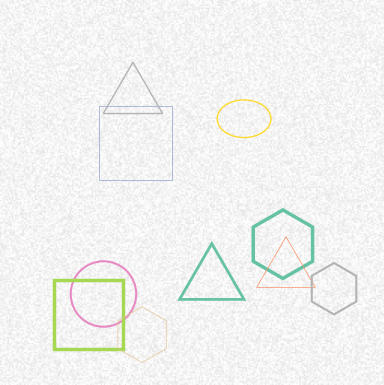[{"shape": "hexagon", "thickness": 2.5, "radius": 0.44, "center": [0.735, 0.366]}, {"shape": "triangle", "thickness": 2, "radius": 0.48, "center": [0.55, 0.271]}, {"shape": "triangle", "thickness": 0.5, "radius": 0.44, "center": [0.743, 0.297]}, {"shape": "square", "thickness": 0.5, "radius": 0.48, "center": [0.352, 0.629]}, {"shape": "circle", "thickness": 1.5, "radius": 0.43, "center": [0.269, 0.236]}, {"shape": "square", "thickness": 2.5, "radius": 0.45, "center": [0.23, 0.183]}, {"shape": "oval", "thickness": 1, "radius": 0.35, "center": [0.634, 0.692]}, {"shape": "hexagon", "thickness": 0.5, "radius": 0.36, "center": [0.369, 0.131]}, {"shape": "hexagon", "thickness": 1.5, "radius": 0.33, "center": [0.868, 0.25]}, {"shape": "triangle", "thickness": 1, "radius": 0.44, "center": [0.345, 0.75]}]